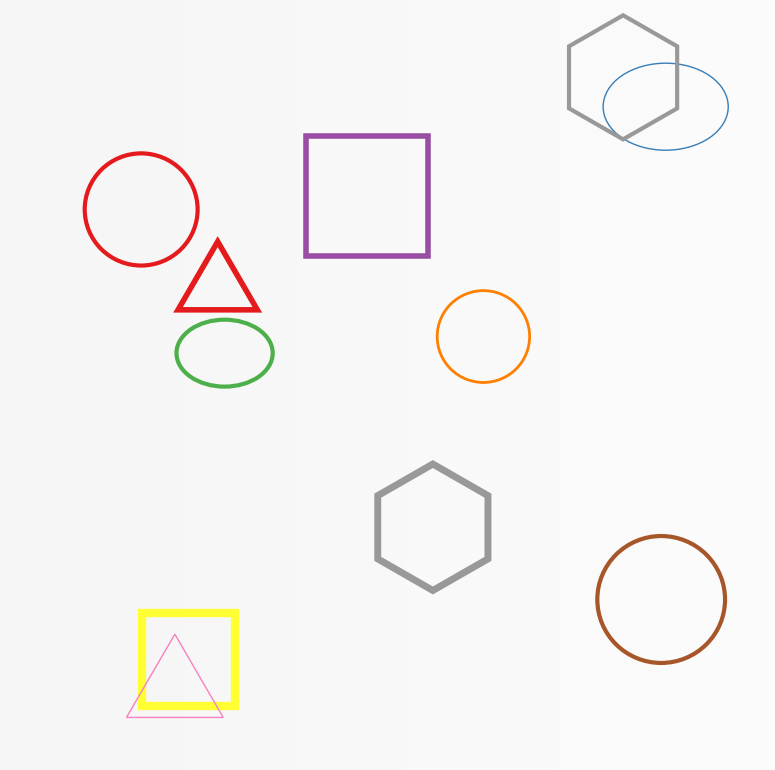[{"shape": "circle", "thickness": 1.5, "radius": 0.36, "center": [0.182, 0.728]}, {"shape": "triangle", "thickness": 2, "radius": 0.3, "center": [0.281, 0.627]}, {"shape": "oval", "thickness": 0.5, "radius": 0.4, "center": [0.859, 0.861]}, {"shape": "oval", "thickness": 1.5, "radius": 0.31, "center": [0.29, 0.541]}, {"shape": "square", "thickness": 2, "radius": 0.39, "center": [0.473, 0.746]}, {"shape": "circle", "thickness": 1, "radius": 0.3, "center": [0.624, 0.563]}, {"shape": "square", "thickness": 3, "radius": 0.3, "center": [0.243, 0.143]}, {"shape": "circle", "thickness": 1.5, "radius": 0.41, "center": [0.853, 0.221]}, {"shape": "triangle", "thickness": 0.5, "radius": 0.36, "center": [0.226, 0.104]}, {"shape": "hexagon", "thickness": 1.5, "radius": 0.4, "center": [0.804, 0.9]}, {"shape": "hexagon", "thickness": 2.5, "radius": 0.41, "center": [0.559, 0.315]}]